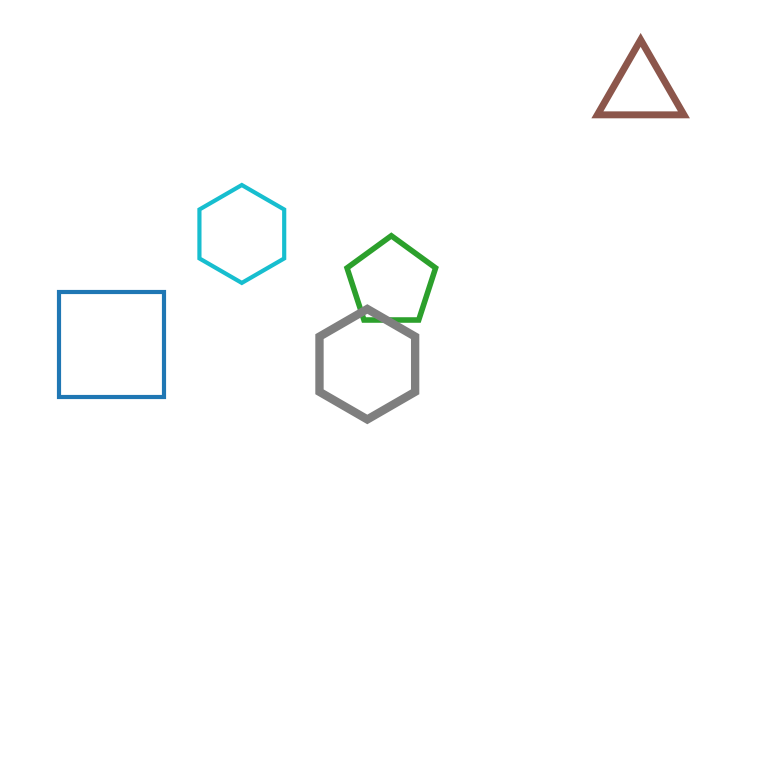[{"shape": "square", "thickness": 1.5, "radius": 0.34, "center": [0.145, 0.553]}, {"shape": "pentagon", "thickness": 2, "radius": 0.3, "center": [0.508, 0.633]}, {"shape": "triangle", "thickness": 2.5, "radius": 0.32, "center": [0.832, 0.883]}, {"shape": "hexagon", "thickness": 3, "radius": 0.36, "center": [0.477, 0.527]}, {"shape": "hexagon", "thickness": 1.5, "radius": 0.32, "center": [0.314, 0.696]}]